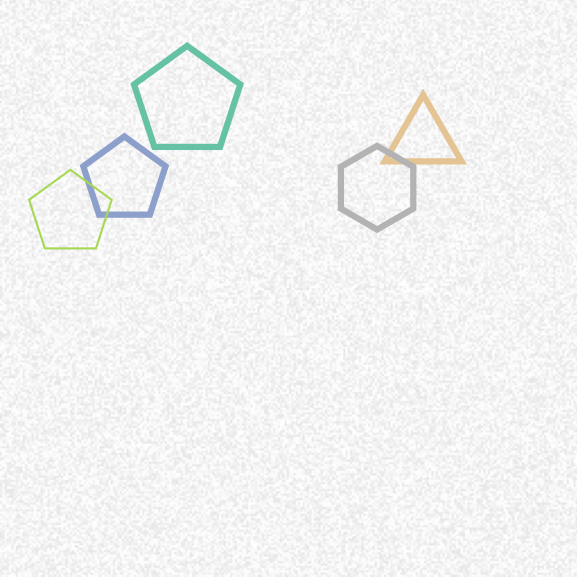[{"shape": "pentagon", "thickness": 3, "radius": 0.48, "center": [0.324, 0.823]}, {"shape": "pentagon", "thickness": 3, "radius": 0.37, "center": [0.215, 0.688]}, {"shape": "pentagon", "thickness": 1, "radius": 0.38, "center": [0.122, 0.63]}, {"shape": "triangle", "thickness": 3, "radius": 0.38, "center": [0.733, 0.758]}, {"shape": "hexagon", "thickness": 3, "radius": 0.36, "center": [0.653, 0.674]}]